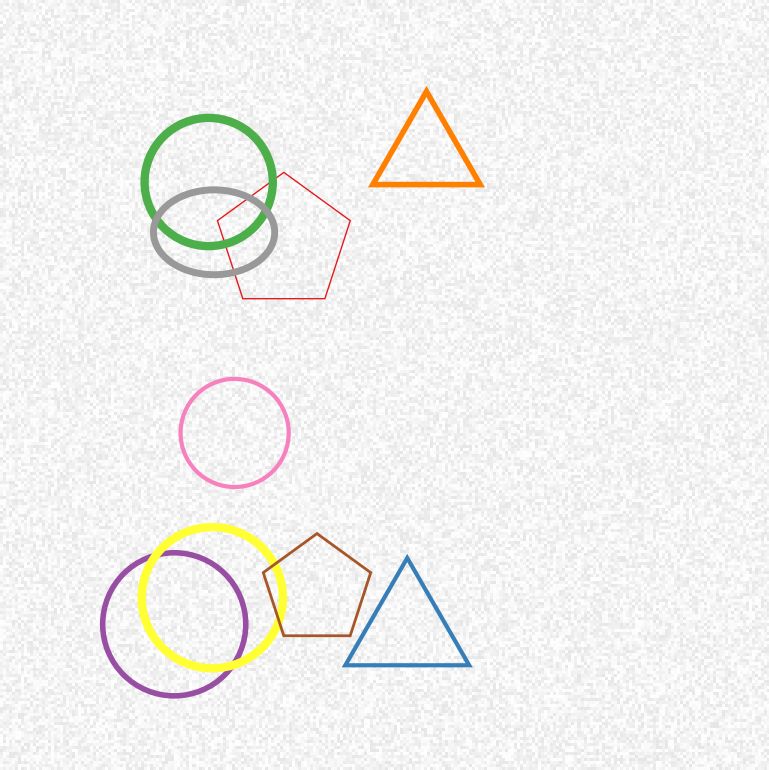[{"shape": "pentagon", "thickness": 0.5, "radius": 0.45, "center": [0.369, 0.685]}, {"shape": "triangle", "thickness": 1.5, "radius": 0.46, "center": [0.529, 0.182]}, {"shape": "circle", "thickness": 3, "radius": 0.42, "center": [0.271, 0.764]}, {"shape": "circle", "thickness": 2, "radius": 0.46, "center": [0.226, 0.189]}, {"shape": "triangle", "thickness": 2, "radius": 0.4, "center": [0.554, 0.801]}, {"shape": "circle", "thickness": 3, "radius": 0.46, "center": [0.276, 0.224]}, {"shape": "pentagon", "thickness": 1, "radius": 0.37, "center": [0.412, 0.234]}, {"shape": "circle", "thickness": 1.5, "radius": 0.35, "center": [0.305, 0.438]}, {"shape": "oval", "thickness": 2.5, "radius": 0.39, "center": [0.278, 0.698]}]